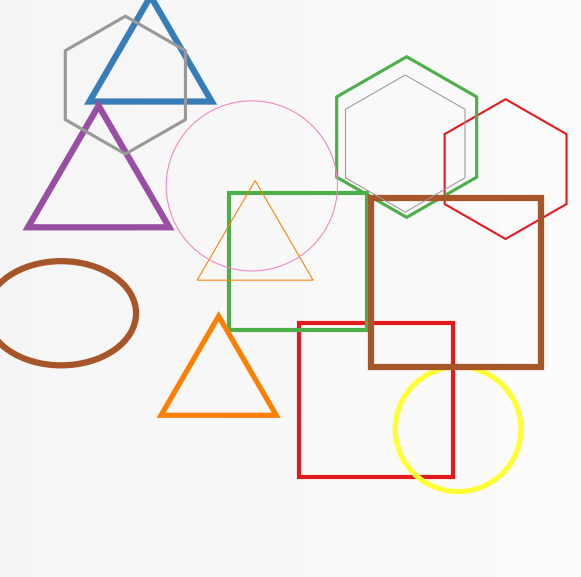[{"shape": "square", "thickness": 2, "radius": 0.66, "center": [0.647, 0.306]}, {"shape": "hexagon", "thickness": 1, "radius": 0.61, "center": [0.87, 0.706]}, {"shape": "triangle", "thickness": 3, "radius": 0.61, "center": [0.259, 0.884]}, {"shape": "square", "thickness": 2, "radius": 0.59, "center": [0.513, 0.547]}, {"shape": "hexagon", "thickness": 1.5, "radius": 0.7, "center": [0.7, 0.762]}, {"shape": "triangle", "thickness": 3, "radius": 0.7, "center": [0.17, 0.676]}, {"shape": "triangle", "thickness": 2.5, "radius": 0.57, "center": [0.376, 0.337]}, {"shape": "triangle", "thickness": 0.5, "radius": 0.58, "center": [0.439, 0.572]}, {"shape": "circle", "thickness": 2.5, "radius": 0.54, "center": [0.788, 0.256]}, {"shape": "oval", "thickness": 3, "radius": 0.64, "center": [0.105, 0.457]}, {"shape": "square", "thickness": 3, "radius": 0.73, "center": [0.785, 0.51]}, {"shape": "circle", "thickness": 0.5, "radius": 0.74, "center": [0.433, 0.677]}, {"shape": "hexagon", "thickness": 0.5, "radius": 0.59, "center": [0.697, 0.751]}, {"shape": "hexagon", "thickness": 1.5, "radius": 0.6, "center": [0.216, 0.852]}]